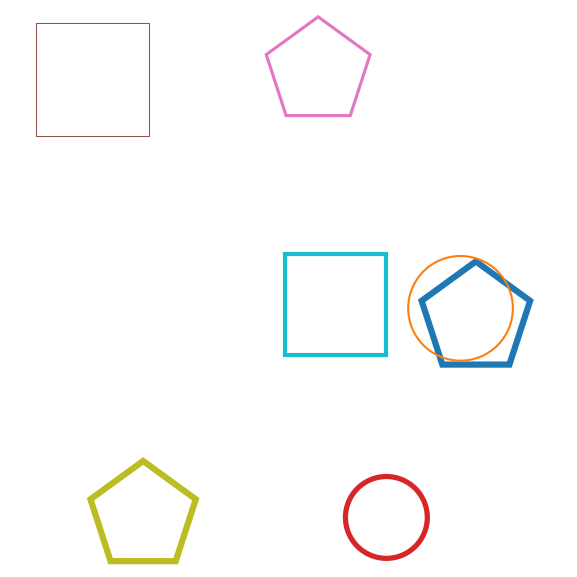[{"shape": "pentagon", "thickness": 3, "radius": 0.49, "center": [0.824, 0.448]}, {"shape": "circle", "thickness": 1, "radius": 0.45, "center": [0.797, 0.465]}, {"shape": "circle", "thickness": 2.5, "radius": 0.35, "center": [0.669, 0.103]}, {"shape": "square", "thickness": 0.5, "radius": 0.49, "center": [0.16, 0.861]}, {"shape": "pentagon", "thickness": 1.5, "radius": 0.47, "center": [0.551, 0.875]}, {"shape": "pentagon", "thickness": 3, "radius": 0.48, "center": [0.248, 0.105]}, {"shape": "square", "thickness": 2, "radius": 0.44, "center": [0.581, 0.473]}]